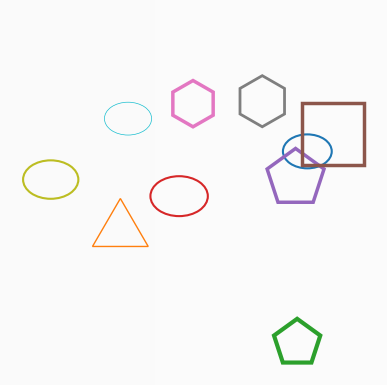[{"shape": "oval", "thickness": 1.5, "radius": 0.31, "center": [0.793, 0.607]}, {"shape": "triangle", "thickness": 1, "radius": 0.42, "center": [0.311, 0.401]}, {"shape": "pentagon", "thickness": 3, "radius": 0.31, "center": [0.767, 0.109]}, {"shape": "oval", "thickness": 1.5, "radius": 0.37, "center": [0.462, 0.49]}, {"shape": "pentagon", "thickness": 2.5, "radius": 0.39, "center": [0.763, 0.537]}, {"shape": "square", "thickness": 2.5, "radius": 0.4, "center": [0.859, 0.651]}, {"shape": "hexagon", "thickness": 2.5, "radius": 0.3, "center": [0.498, 0.731]}, {"shape": "hexagon", "thickness": 2, "radius": 0.33, "center": [0.677, 0.737]}, {"shape": "oval", "thickness": 1.5, "radius": 0.36, "center": [0.131, 0.534]}, {"shape": "oval", "thickness": 0.5, "radius": 0.3, "center": [0.33, 0.692]}]